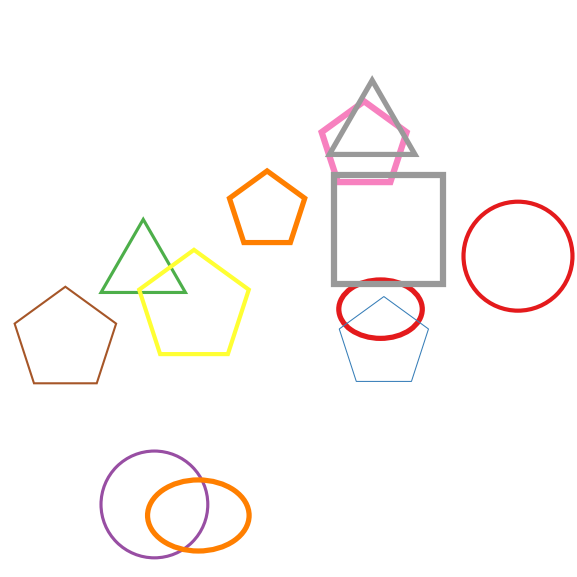[{"shape": "oval", "thickness": 2.5, "radius": 0.36, "center": [0.659, 0.464]}, {"shape": "circle", "thickness": 2, "radius": 0.47, "center": [0.897, 0.556]}, {"shape": "pentagon", "thickness": 0.5, "radius": 0.41, "center": [0.665, 0.404]}, {"shape": "triangle", "thickness": 1.5, "radius": 0.42, "center": [0.248, 0.535]}, {"shape": "circle", "thickness": 1.5, "radius": 0.46, "center": [0.267, 0.126]}, {"shape": "oval", "thickness": 2.5, "radius": 0.44, "center": [0.343, 0.107]}, {"shape": "pentagon", "thickness": 2.5, "radius": 0.34, "center": [0.463, 0.635]}, {"shape": "pentagon", "thickness": 2, "radius": 0.5, "center": [0.336, 0.467]}, {"shape": "pentagon", "thickness": 1, "radius": 0.46, "center": [0.113, 0.41]}, {"shape": "pentagon", "thickness": 3, "radius": 0.39, "center": [0.631, 0.746]}, {"shape": "triangle", "thickness": 2.5, "radius": 0.43, "center": [0.644, 0.774]}, {"shape": "square", "thickness": 3, "radius": 0.47, "center": [0.672, 0.602]}]